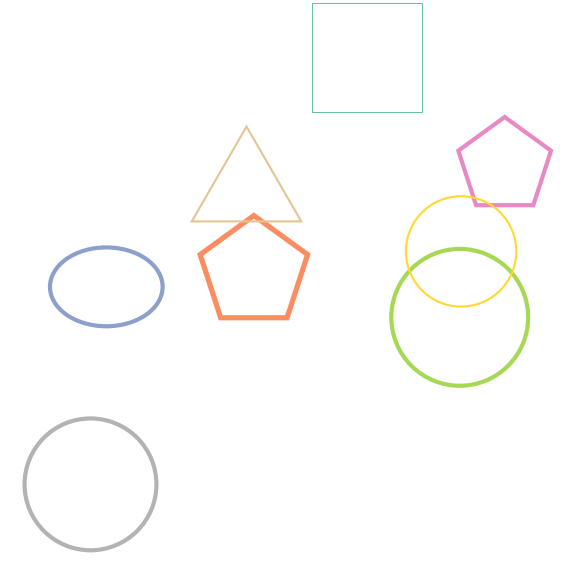[{"shape": "square", "thickness": 0.5, "radius": 0.47, "center": [0.636, 0.9]}, {"shape": "pentagon", "thickness": 2.5, "radius": 0.49, "center": [0.44, 0.528]}, {"shape": "oval", "thickness": 2, "radius": 0.49, "center": [0.184, 0.502]}, {"shape": "pentagon", "thickness": 2, "radius": 0.42, "center": [0.874, 0.712]}, {"shape": "circle", "thickness": 2, "radius": 0.59, "center": [0.796, 0.45]}, {"shape": "circle", "thickness": 1, "radius": 0.48, "center": [0.798, 0.564]}, {"shape": "triangle", "thickness": 1, "radius": 0.55, "center": [0.427, 0.67]}, {"shape": "circle", "thickness": 2, "radius": 0.57, "center": [0.157, 0.16]}]